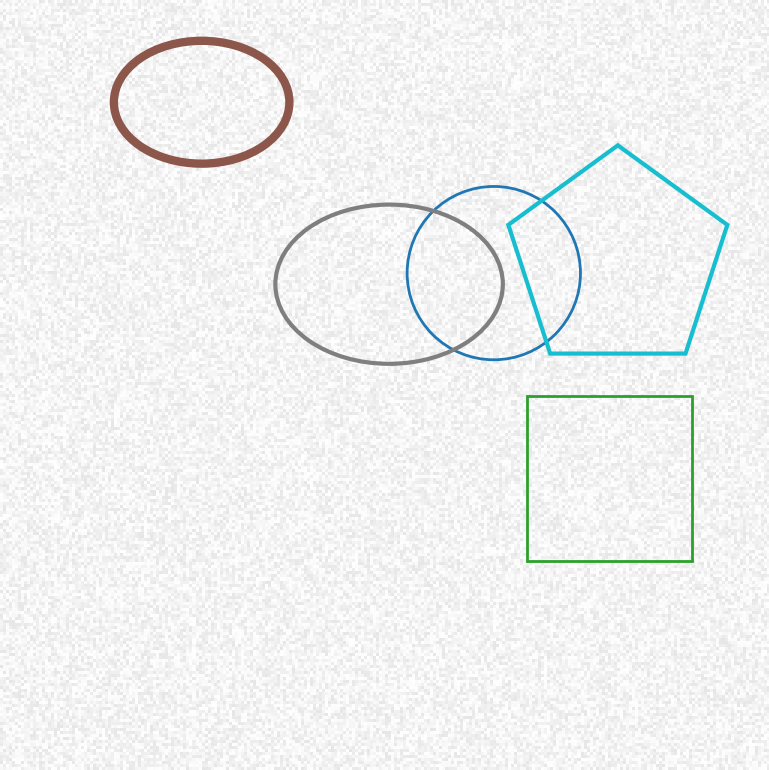[{"shape": "circle", "thickness": 1, "radius": 0.56, "center": [0.641, 0.645]}, {"shape": "square", "thickness": 1, "radius": 0.53, "center": [0.791, 0.378]}, {"shape": "oval", "thickness": 3, "radius": 0.57, "center": [0.262, 0.867]}, {"shape": "oval", "thickness": 1.5, "radius": 0.74, "center": [0.505, 0.631]}, {"shape": "pentagon", "thickness": 1.5, "radius": 0.75, "center": [0.802, 0.662]}]